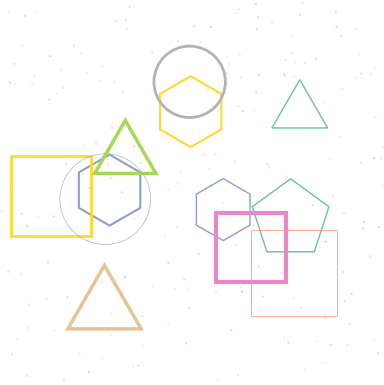[{"shape": "triangle", "thickness": 1, "radius": 0.42, "center": [0.779, 0.709]}, {"shape": "pentagon", "thickness": 1, "radius": 0.52, "center": [0.755, 0.431]}, {"shape": "square", "thickness": 0.5, "radius": 0.56, "center": [0.763, 0.29]}, {"shape": "hexagon", "thickness": 1.5, "radius": 0.46, "center": [0.285, 0.506]}, {"shape": "hexagon", "thickness": 1, "radius": 0.4, "center": [0.58, 0.456]}, {"shape": "square", "thickness": 3, "radius": 0.45, "center": [0.652, 0.357]}, {"shape": "triangle", "thickness": 2.5, "radius": 0.46, "center": [0.325, 0.595]}, {"shape": "hexagon", "thickness": 1.5, "radius": 0.46, "center": [0.495, 0.71]}, {"shape": "square", "thickness": 2, "radius": 0.52, "center": [0.133, 0.49]}, {"shape": "triangle", "thickness": 2.5, "radius": 0.55, "center": [0.271, 0.201]}, {"shape": "circle", "thickness": 0.5, "radius": 0.59, "center": [0.273, 0.483]}, {"shape": "circle", "thickness": 2, "radius": 0.46, "center": [0.493, 0.787]}]